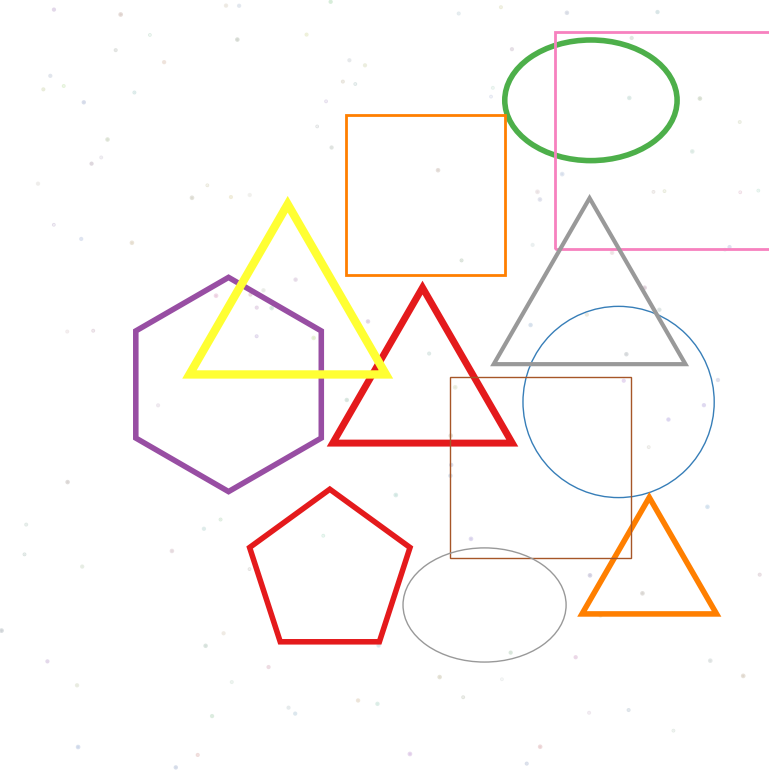[{"shape": "pentagon", "thickness": 2, "radius": 0.55, "center": [0.428, 0.255]}, {"shape": "triangle", "thickness": 2.5, "radius": 0.67, "center": [0.549, 0.492]}, {"shape": "circle", "thickness": 0.5, "radius": 0.62, "center": [0.803, 0.478]}, {"shape": "oval", "thickness": 2, "radius": 0.56, "center": [0.767, 0.87]}, {"shape": "hexagon", "thickness": 2, "radius": 0.7, "center": [0.297, 0.501]}, {"shape": "square", "thickness": 1, "radius": 0.52, "center": [0.553, 0.747]}, {"shape": "triangle", "thickness": 2, "radius": 0.5, "center": [0.843, 0.253]}, {"shape": "triangle", "thickness": 3, "radius": 0.74, "center": [0.374, 0.587]}, {"shape": "square", "thickness": 0.5, "radius": 0.59, "center": [0.702, 0.393]}, {"shape": "square", "thickness": 1, "radius": 0.7, "center": [0.862, 0.818]}, {"shape": "triangle", "thickness": 1.5, "radius": 0.72, "center": [0.766, 0.599]}, {"shape": "oval", "thickness": 0.5, "radius": 0.53, "center": [0.629, 0.214]}]